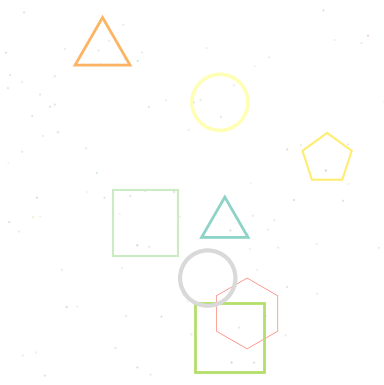[{"shape": "triangle", "thickness": 2, "radius": 0.35, "center": [0.584, 0.418]}, {"shape": "circle", "thickness": 2.5, "radius": 0.36, "center": [0.571, 0.734]}, {"shape": "hexagon", "thickness": 0.5, "radius": 0.46, "center": [0.642, 0.186]}, {"shape": "triangle", "thickness": 2, "radius": 0.41, "center": [0.266, 0.872]}, {"shape": "square", "thickness": 2, "radius": 0.45, "center": [0.597, 0.124]}, {"shape": "circle", "thickness": 3, "radius": 0.36, "center": [0.54, 0.278]}, {"shape": "square", "thickness": 1.5, "radius": 0.43, "center": [0.377, 0.421]}, {"shape": "pentagon", "thickness": 1.5, "radius": 0.34, "center": [0.85, 0.588]}]